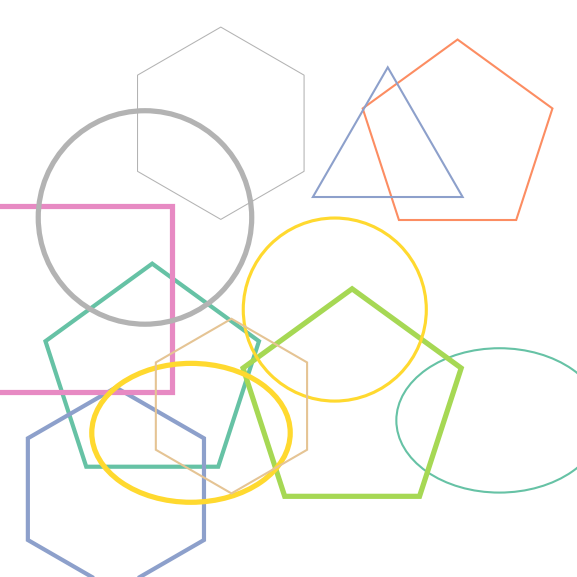[{"shape": "pentagon", "thickness": 2, "radius": 0.97, "center": [0.264, 0.348]}, {"shape": "oval", "thickness": 1, "radius": 0.89, "center": [0.865, 0.271]}, {"shape": "pentagon", "thickness": 1, "radius": 0.86, "center": [0.792, 0.758]}, {"shape": "triangle", "thickness": 1, "radius": 0.75, "center": [0.671, 0.733]}, {"shape": "hexagon", "thickness": 2, "radius": 0.88, "center": [0.201, 0.152]}, {"shape": "square", "thickness": 2.5, "radius": 0.8, "center": [0.137, 0.481]}, {"shape": "pentagon", "thickness": 2.5, "radius": 0.99, "center": [0.61, 0.3]}, {"shape": "circle", "thickness": 1.5, "radius": 0.79, "center": [0.58, 0.463]}, {"shape": "oval", "thickness": 2.5, "radius": 0.86, "center": [0.331, 0.25]}, {"shape": "hexagon", "thickness": 1, "radius": 0.76, "center": [0.401, 0.296]}, {"shape": "circle", "thickness": 2.5, "radius": 0.92, "center": [0.251, 0.623]}, {"shape": "hexagon", "thickness": 0.5, "radius": 0.83, "center": [0.382, 0.786]}]